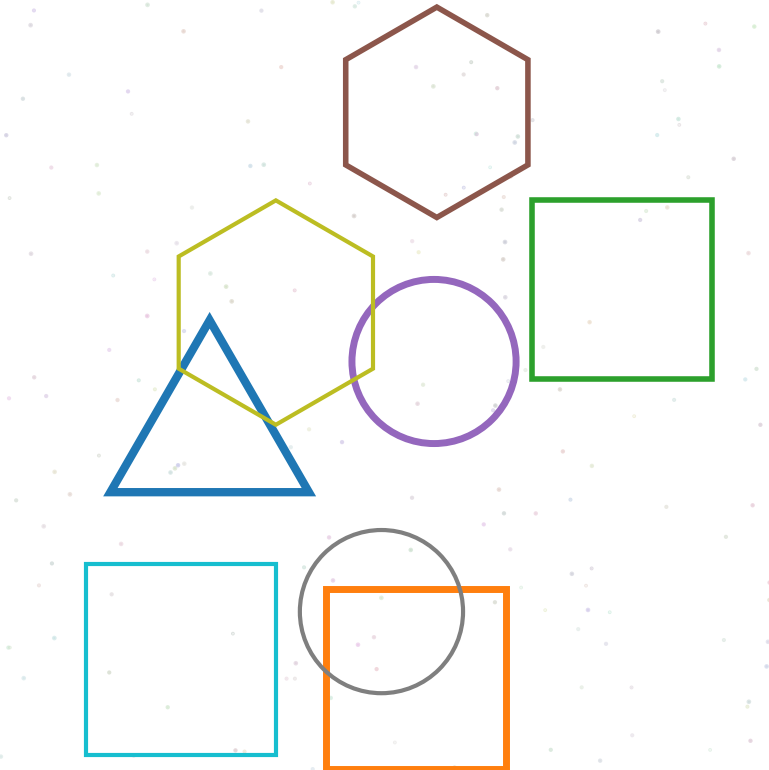[{"shape": "triangle", "thickness": 3, "radius": 0.74, "center": [0.272, 0.435]}, {"shape": "square", "thickness": 2.5, "radius": 0.58, "center": [0.54, 0.118]}, {"shape": "square", "thickness": 2, "radius": 0.58, "center": [0.808, 0.624]}, {"shape": "circle", "thickness": 2.5, "radius": 0.53, "center": [0.564, 0.531]}, {"shape": "hexagon", "thickness": 2, "radius": 0.68, "center": [0.567, 0.854]}, {"shape": "circle", "thickness": 1.5, "radius": 0.53, "center": [0.495, 0.206]}, {"shape": "hexagon", "thickness": 1.5, "radius": 0.73, "center": [0.358, 0.594]}, {"shape": "square", "thickness": 1.5, "radius": 0.62, "center": [0.235, 0.143]}]